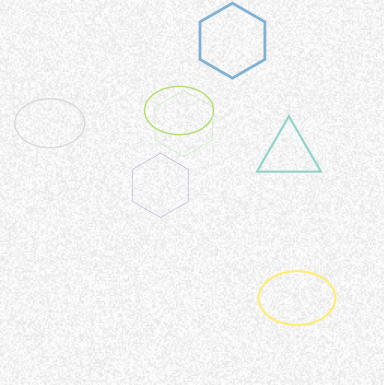[{"shape": "triangle", "thickness": 1.5, "radius": 0.48, "center": [0.75, 0.602]}, {"shape": "hexagon", "thickness": 0.5, "radius": 0.42, "center": [0.417, 0.518]}, {"shape": "hexagon", "thickness": 2, "radius": 0.49, "center": [0.604, 0.894]}, {"shape": "oval", "thickness": 1, "radius": 0.45, "center": [0.465, 0.713]}, {"shape": "oval", "thickness": 1, "radius": 0.45, "center": [0.129, 0.68]}, {"shape": "hexagon", "thickness": 0.5, "radius": 0.43, "center": [0.477, 0.679]}, {"shape": "oval", "thickness": 1.5, "radius": 0.5, "center": [0.771, 0.226]}]